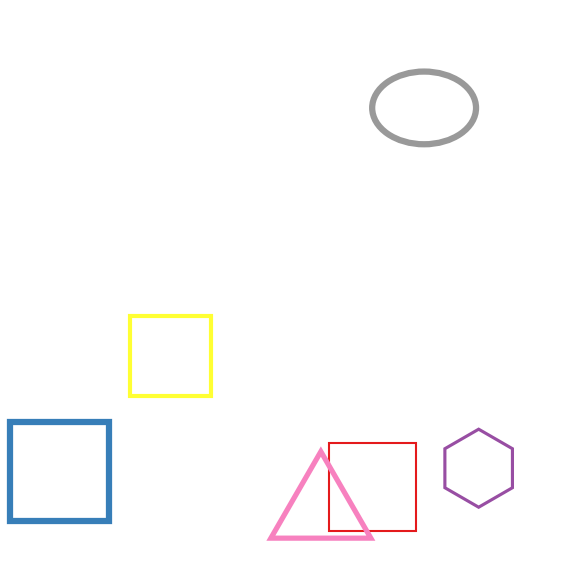[{"shape": "square", "thickness": 1, "radius": 0.38, "center": [0.645, 0.156]}, {"shape": "square", "thickness": 3, "radius": 0.43, "center": [0.103, 0.183]}, {"shape": "hexagon", "thickness": 1.5, "radius": 0.34, "center": [0.829, 0.188]}, {"shape": "square", "thickness": 2, "radius": 0.35, "center": [0.296, 0.383]}, {"shape": "triangle", "thickness": 2.5, "radius": 0.5, "center": [0.556, 0.117]}, {"shape": "oval", "thickness": 3, "radius": 0.45, "center": [0.734, 0.812]}]